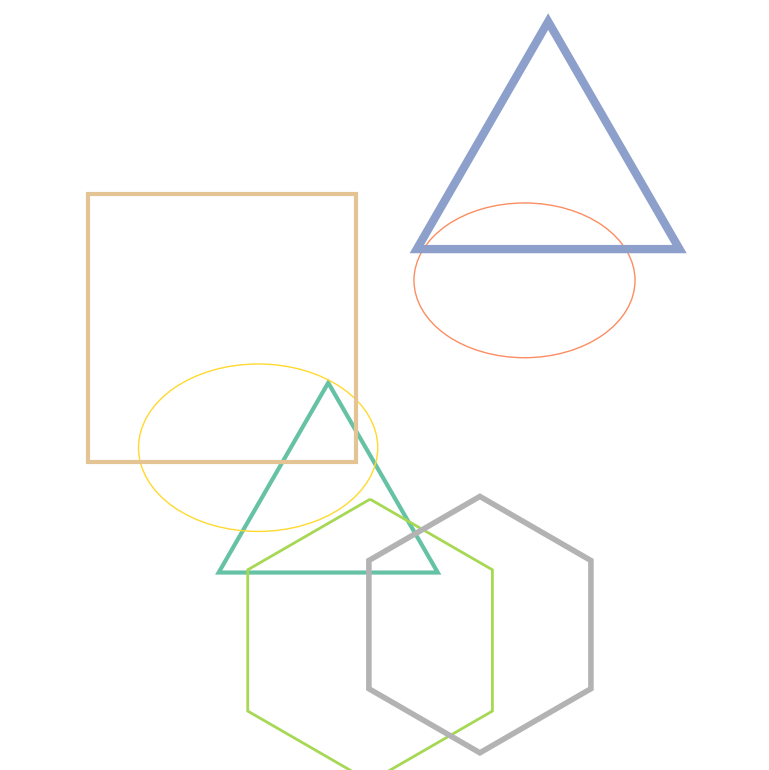[{"shape": "triangle", "thickness": 1.5, "radius": 0.82, "center": [0.426, 0.339]}, {"shape": "oval", "thickness": 0.5, "radius": 0.72, "center": [0.681, 0.636]}, {"shape": "triangle", "thickness": 3, "radius": 0.98, "center": [0.712, 0.775]}, {"shape": "hexagon", "thickness": 1, "radius": 0.92, "center": [0.481, 0.168]}, {"shape": "oval", "thickness": 0.5, "radius": 0.78, "center": [0.335, 0.419]}, {"shape": "square", "thickness": 1.5, "radius": 0.87, "center": [0.289, 0.574]}, {"shape": "hexagon", "thickness": 2, "radius": 0.83, "center": [0.623, 0.189]}]